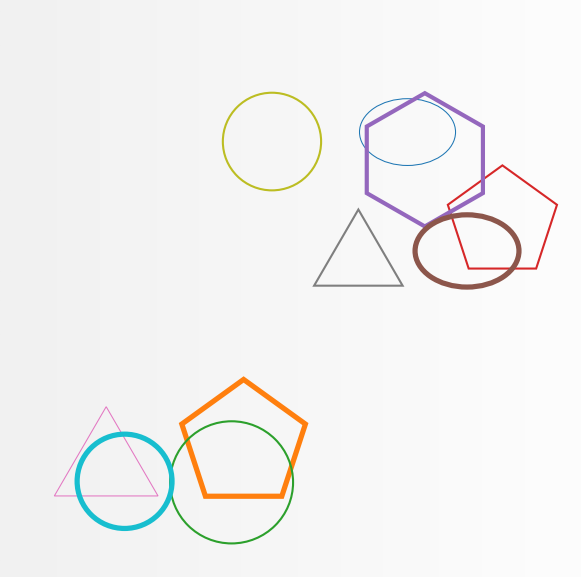[{"shape": "oval", "thickness": 0.5, "radius": 0.41, "center": [0.701, 0.77]}, {"shape": "pentagon", "thickness": 2.5, "radius": 0.56, "center": [0.419, 0.23]}, {"shape": "circle", "thickness": 1, "radius": 0.53, "center": [0.398, 0.164]}, {"shape": "pentagon", "thickness": 1, "radius": 0.49, "center": [0.864, 0.614]}, {"shape": "hexagon", "thickness": 2, "radius": 0.58, "center": [0.731, 0.722]}, {"shape": "oval", "thickness": 2.5, "radius": 0.45, "center": [0.803, 0.565]}, {"shape": "triangle", "thickness": 0.5, "radius": 0.52, "center": [0.183, 0.192]}, {"shape": "triangle", "thickness": 1, "radius": 0.44, "center": [0.617, 0.548]}, {"shape": "circle", "thickness": 1, "radius": 0.42, "center": [0.468, 0.754]}, {"shape": "circle", "thickness": 2.5, "radius": 0.41, "center": [0.214, 0.166]}]